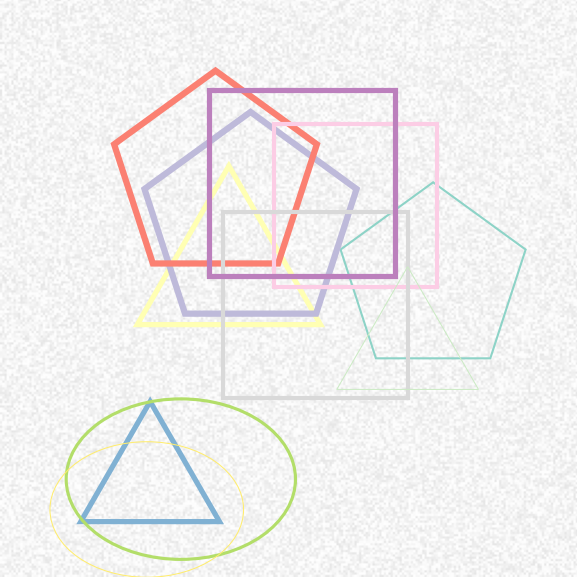[{"shape": "pentagon", "thickness": 1, "radius": 0.84, "center": [0.75, 0.515]}, {"shape": "triangle", "thickness": 2.5, "radius": 0.92, "center": [0.396, 0.529]}, {"shape": "pentagon", "thickness": 3, "radius": 0.97, "center": [0.434, 0.612]}, {"shape": "pentagon", "thickness": 3, "radius": 0.92, "center": [0.373, 0.692]}, {"shape": "triangle", "thickness": 2.5, "radius": 0.69, "center": [0.26, 0.165]}, {"shape": "oval", "thickness": 1.5, "radius": 0.99, "center": [0.313, 0.169]}, {"shape": "square", "thickness": 2, "radius": 0.71, "center": [0.615, 0.643]}, {"shape": "square", "thickness": 2, "radius": 0.8, "center": [0.546, 0.471]}, {"shape": "square", "thickness": 2.5, "radius": 0.81, "center": [0.522, 0.683]}, {"shape": "triangle", "thickness": 0.5, "radius": 0.71, "center": [0.706, 0.396]}, {"shape": "oval", "thickness": 0.5, "radius": 0.84, "center": [0.254, 0.117]}]